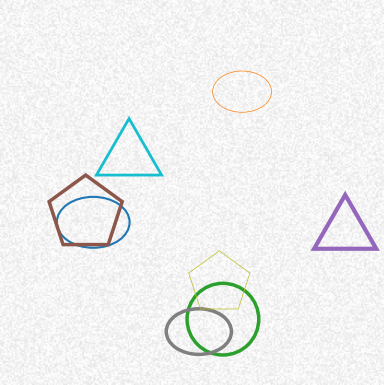[{"shape": "oval", "thickness": 1.5, "radius": 0.47, "center": [0.242, 0.423]}, {"shape": "oval", "thickness": 0.5, "radius": 0.38, "center": [0.629, 0.762]}, {"shape": "circle", "thickness": 2.5, "radius": 0.47, "center": [0.579, 0.171]}, {"shape": "triangle", "thickness": 3, "radius": 0.47, "center": [0.897, 0.4]}, {"shape": "pentagon", "thickness": 2.5, "radius": 0.5, "center": [0.222, 0.445]}, {"shape": "oval", "thickness": 2.5, "radius": 0.42, "center": [0.516, 0.139]}, {"shape": "pentagon", "thickness": 0.5, "radius": 0.42, "center": [0.57, 0.265]}, {"shape": "triangle", "thickness": 2, "radius": 0.49, "center": [0.335, 0.594]}]